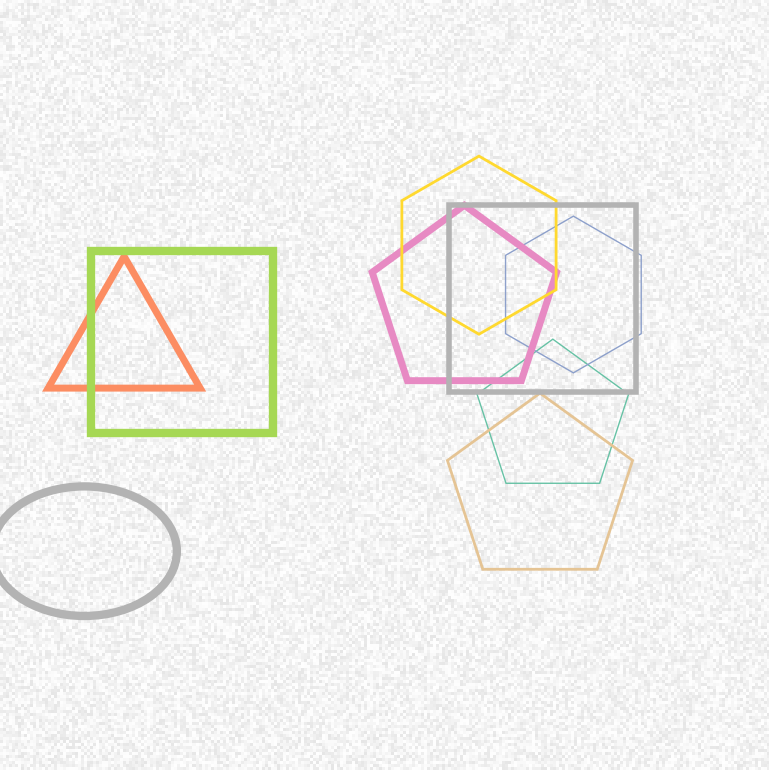[{"shape": "pentagon", "thickness": 0.5, "radius": 0.52, "center": [0.718, 0.456]}, {"shape": "triangle", "thickness": 2.5, "radius": 0.57, "center": [0.161, 0.553]}, {"shape": "hexagon", "thickness": 0.5, "radius": 0.51, "center": [0.745, 0.618]}, {"shape": "pentagon", "thickness": 2.5, "radius": 0.63, "center": [0.603, 0.607]}, {"shape": "square", "thickness": 3, "radius": 0.59, "center": [0.236, 0.556]}, {"shape": "hexagon", "thickness": 1, "radius": 0.58, "center": [0.622, 0.682]}, {"shape": "pentagon", "thickness": 1, "radius": 0.63, "center": [0.701, 0.363]}, {"shape": "oval", "thickness": 3, "radius": 0.6, "center": [0.109, 0.284]}, {"shape": "square", "thickness": 2, "radius": 0.61, "center": [0.705, 0.613]}]